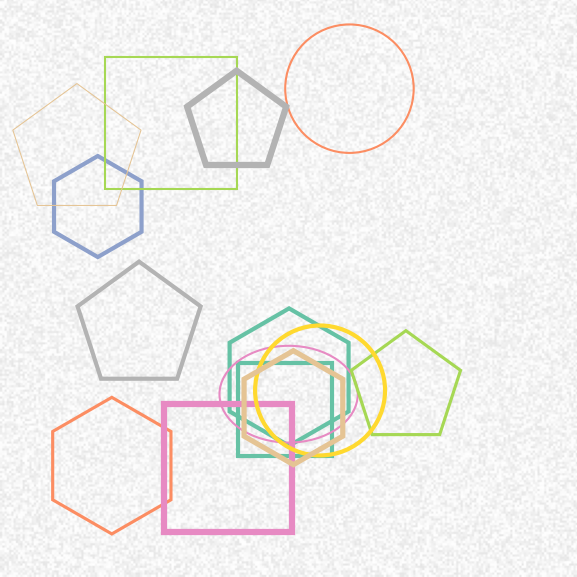[{"shape": "hexagon", "thickness": 2, "radius": 0.59, "center": [0.501, 0.346]}, {"shape": "square", "thickness": 2, "radius": 0.4, "center": [0.493, 0.29]}, {"shape": "circle", "thickness": 1, "radius": 0.56, "center": [0.605, 0.846]}, {"shape": "hexagon", "thickness": 1.5, "radius": 0.59, "center": [0.194, 0.193]}, {"shape": "hexagon", "thickness": 2, "radius": 0.44, "center": [0.169, 0.642]}, {"shape": "oval", "thickness": 1, "radius": 0.6, "center": [0.5, 0.317]}, {"shape": "square", "thickness": 3, "radius": 0.55, "center": [0.395, 0.189]}, {"shape": "square", "thickness": 1, "radius": 0.57, "center": [0.296, 0.786]}, {"shape": "pentagon", "thickness": 1.5, "radius": 0.5, "center": [0.703, 0.327]}, {"shape": "circle", "thickness": 2, "radius": 0.56, "center": [0.554, 0.323]}, {"shape": "pentagon", "thickness": 0.5, "radius": 0.58, "center": [0.133, 0.738]}, {"shape": "hexagon", "thickness": 2.5, "radius": 0.49, "center": [0.508, 0.293]}, {"shape": "pentagon", "thickness": 2, "radius": 0.56, "center": [0.241, 0.434]}, {"shape": "pentagon", "thickness": 3, "radius": 0.45, "center": [0.41, 0.786]}]